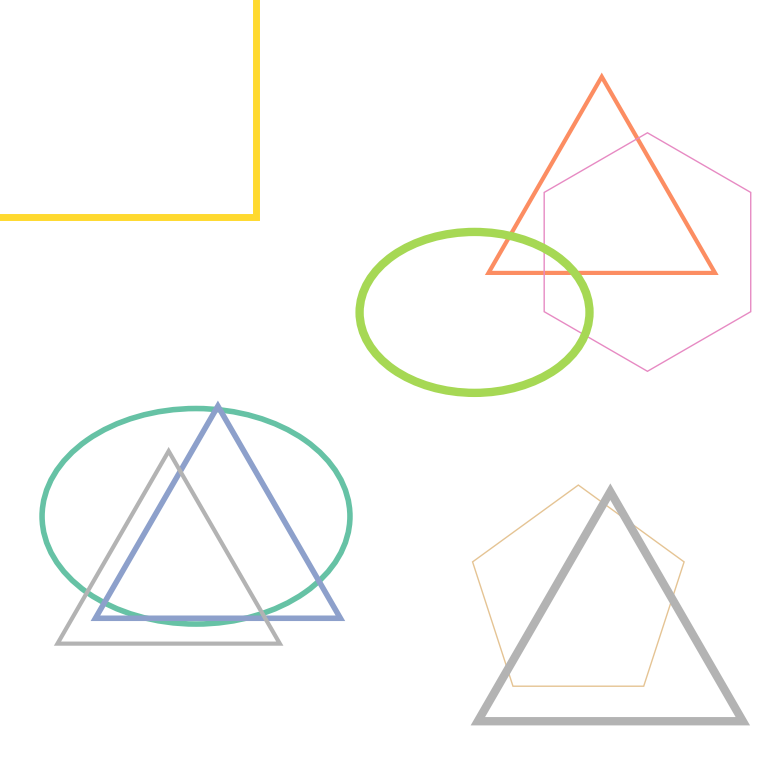[{"shape": "oval", "thickness": 2, "radius": 1.0, "center": [0.255, 0.329]}, {"shape": "triangle", "thickness": 1.5, "radius": 0.85, "center": [0.782, 0.73]}, {"shape": "triangle", "thickness": 2, "radius": 0.92, "center": [0.283, 0.289]}, {"shape": "hexagon", "thickness": 0.5, "radius": 0.77, "center": [0.841, 0.673]}, {"shape": "oval", "thickness": 3, "radius": 0.75, "center": [0.616, 0.594]}, {"shape": "square", "thickness": 2.5, "radius": 0.89, "center": [0.155, 0.896]}, {"shape": "pentagon", "thickness": 0.5, "radius": 0.72, "center": [0.751, 0.226]}, {"shape": "triangle", "thickness": 1.5, "radius": 0.83, "center": [0.219, 0.247]}, {"shape": "triangle", "thickness": 3, "radius": 0.99, "center": [0.793, 0.163]}]